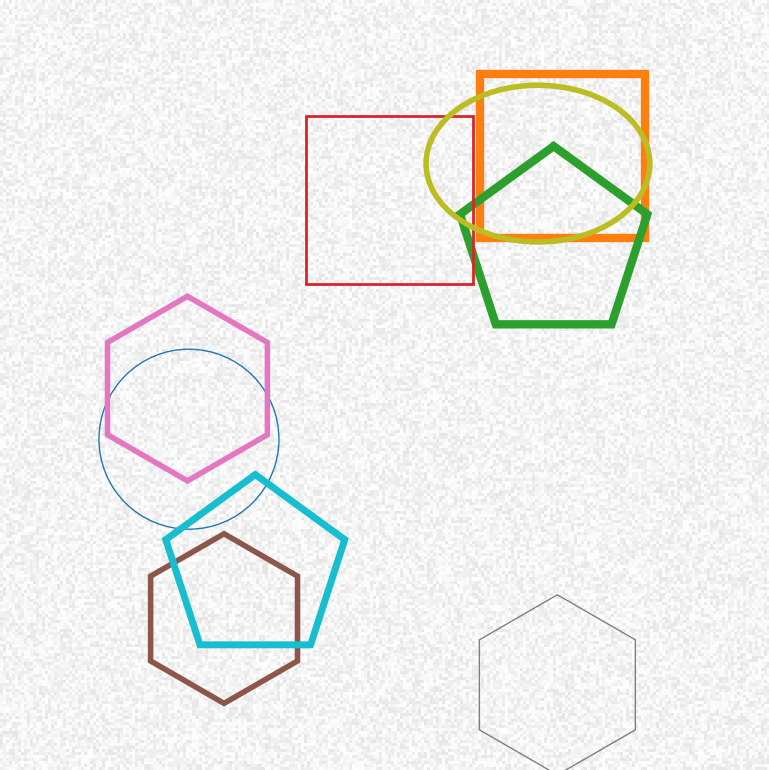[{"shape": "circle", "thickness": 0.5, "radius": 0.58, "center": [0.245, 0.43]}, {"shape": "square", "thickness": 3, "radius": 0.53, "center": [0.73, 0.797]}, {"shape": "pentagon", "thickness": 3, "radius": 0.64, "center": [0.719, 0.682]}, {"shape": "square", "thickness": 1, "radius": 0.54, "center": [0.506, 0.74]}, {"shape": "hexagon", "thickness": 2, "radius": 0.55, "center": [0.291, 0.197]}, {"shape": "hexagon", "thickness": 2, "radius": 0.6, "center": [0.243, 0.495]}, {"shape": "hexagon", "thickness": 0.5, "radius": 0.58, "center": [0.724, 0.111]}, {"shape": "oval", "thickness": 2, "radius": 0.73, "center": [0.699, 0.788]}, {"shape": "pentagon", "thickness": 2.5, "radius": 0.61, "center": [0.332, 0.261]}]